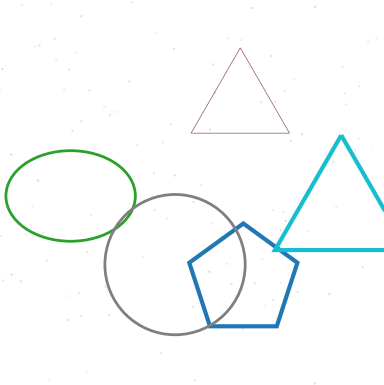[{"shape": "pentagon", "thickness": 3, "radius": 0.74, "center": [0.632, 0.272]}, {"shape": "oval", "thickness": 2, "radius": 0.84, "center": [0.183, 0.491]}, {"shape": "triangle", "thickness": 0.5, "radius": 0.74, "center": [0.624, 0.728]}, {"shape": "circle", "thickness": 2, "radius": 0.91, "center": [0.455, 0.313]}, {"shape": "triangle", "thickness": 3, "radius": 0.99, "center": [0.886, 0.45]}]